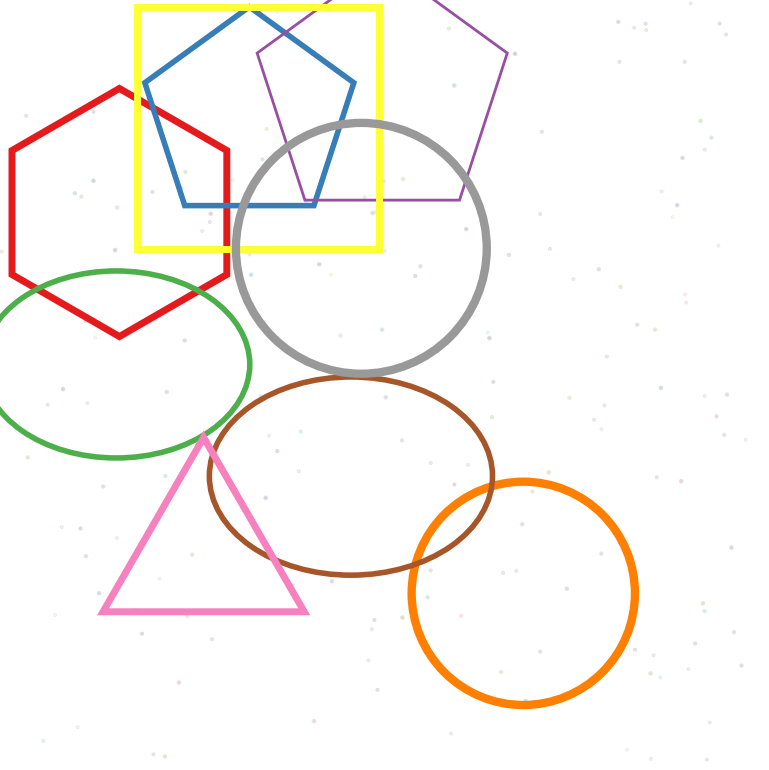[{"shape": "hexagon", "thickness": 2.5, "radius": 0.81, "center": [0.155, 0.724]}, {"shape": "pentagon", "thickness": 2, "radius": 0.71, "center": [0.324, 0.848]}, {"shape": "oval", "thickness": 2, "radius": 0.87, "center": [0.151, 0.527]}, {"shape": "pentagon", "thickness": 1, "radius": 0.85, "center": [0.496, 0.878]}, {"shape": "circle", "thickness": 3, "radius": 0.73, "center": [0.68, 0.229]}, {"shape": "square", "thickness": 2.5, "radius": 0.79, "center": [0.335, 0.834]}, {"shape": "oval", "thickness": 2, "radius": 0.92, "center": [0.456, 0.382]}, {"shape": "triangle", "thickness": 2.5, "radius": 0.75, "center": [0.264, 0.281]}, {"shape": "circle", "thickness": 3, "radius": 0.81, "center": [0.469, 0.678]}]